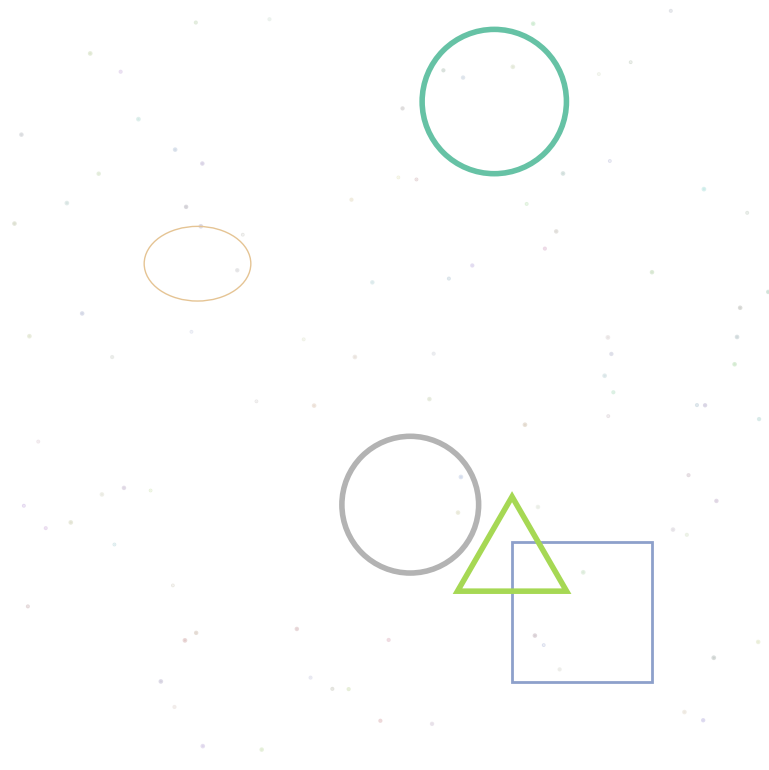[{"shape": "circle", "thickness": 2, "radius": 0.47, "center": [0.642, 0.868]}, {"shape": "square", "thickness": 1, "radius": 0.45, "center": [0.756, 0.205]}, {"shape": "triangle", "thickness": 2, "radius": 0.41, "center": [0.665, 0.273]}, {"shape": "oval", "thickness": 0.5, "radius": 0.35, "center": [0.256, 0.658]}, {"shape": "circle", "thickness": 2, "radius": 0.44, "center": [0.533, 0.345]}]